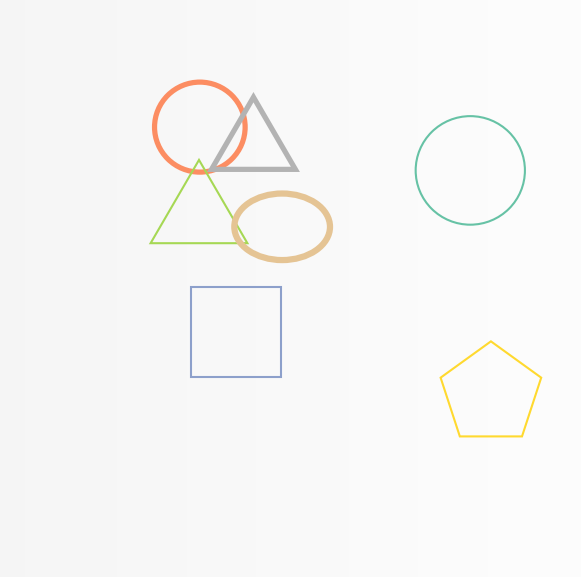[{"shape": "circle", "thickness": 1, "radius": 0.47, "center": [0.809, 0.704]}, {"shape": "circle", "thickness": 2.5, "radius": 0.39, "center": [0.344, 0.779]}, {"shape": "square", "thickness": 1, "radius": 0.39, "center": [0.406, 0.424]}, {"shape": "triangle", "thickness": 1, "radius": 0.48, "center": [0.342, 0.626]}, {"shape": "pentagon", "thickness": 1, "radius": 0.45, "center": [0.845, 0.317]}, {"shape": "oval", "thickness": 3, "radius": 0.41, "center": [0.485, 0.606]}, {"shape": "triangle", "thickness": 2.5, "radius": 0.42, "center": [0.436, 0.748]}]